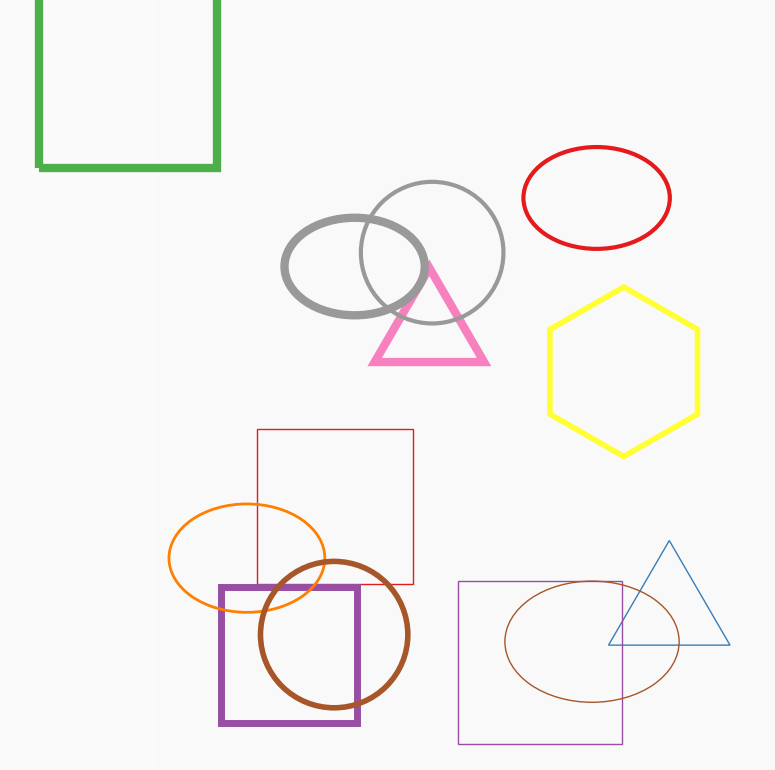[{"shape": "square", "thickness": 0.5, "radius": 0.5, "center": [0.432, 0.342]}, {"shape": "oval", "thickness": 1.5, "radius": 0.47, "center": [0.77, 0.743]}, {"shape": "triangle", "thickness": 0.5, "radius": 0.45, "center": [0.864, 0.207]}, {"shape": "square", "thickness": 3, "radius": 0.57, "center": [0.165, 0.897]}, {"shape": "square", "thickness": 2.5, "radius": 0.44, "center": [0.373, 0.149]}, {"shape": "square", "thickness": 0.5, "radius": 0.53, "center": [0.697, 0.14]}, {"shape": "oval", "thickness": 1, "radius": 0.5, "center": [0.319, 0.275]}, {"shape": "hexagon", "thickness": 2, "radius": 0.55, "center": [0.805, 0.517]}, {"shape": "oval", "thickness": 0.5, "radius": 0.56, "center": [0.764, 0.167]}, {"shape": "circle", "thickness": 2, "radius": 0.48, "center": [0.431, 0.176]}, {"shape": "triangle", "thickness": 3, "radius": 0.41, "center": [0.554, 0.571]}, {"shape": "circle", "thickness": 1.5, "radius": 0.46, "center": [0.558, 0.672]}, {"shape": "oval", "thickness": 3, "radius": 0.45, "center": [0.458, 0.654]}]